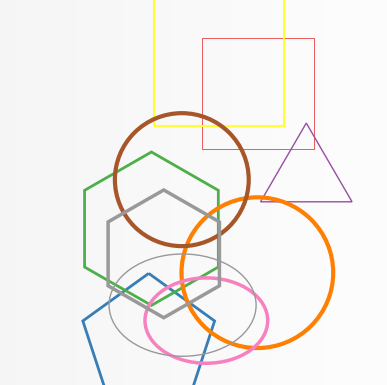[{"shape": "square", "thickness": 0.5, "radius": 0.72, "center": [0.666, 0.757]}, {"shape": "pentagon", "thickness": 2, "radius": 0.89, "center": [0.384, 0.111]}, {"shape": "hexagon", "thickness": 2, "radius": 1.0, "center": [0.391, 0.406]}, {"shape": "triangle", "thickness": 1, "radius": 0.68, "center": [0.79, 0.544]}, {"shape": "circle", "thickness": 3, "radius": 0.98, "center": [0.664, 0.292]}, {"shape": "square", "thickness": 1.5, "radius": 0.84, "center": [0.566, 0.841]}, {"shape": "circle", "thickness": 3, "radius": 0.86, "center": [0.469, 0.533]}, {"shape": "oval", "thickness": 2.5, "radius": 0.79, "center": [0.533, 0.167]}, {"shape": "oval", "thickness": 1, "radius": 0.95, "center": [0.471, 0.207]}, {"shape": "hexagon", "thickness": 2.5, "radius": 0.83, "center": [0.423, 0.341]}]